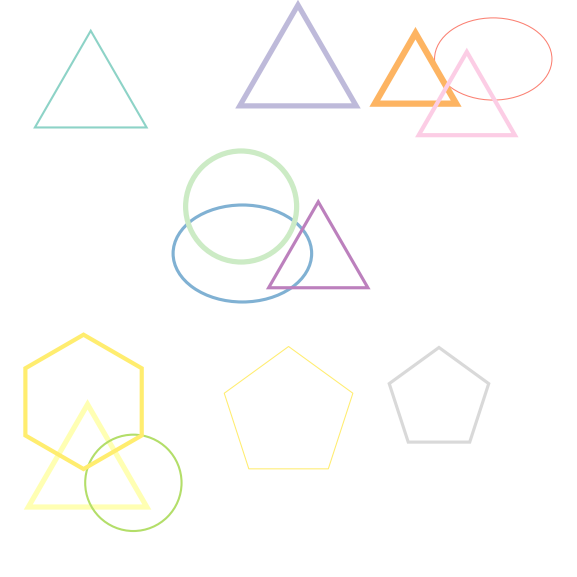[{"shape": "triangle", "thickness": 1, "radius": 0.56, "center": [0.157, 0.834]}, {"shape": "triangle", "thickness": 2.5, "radius": 0.59, "center": [0.152, 0.18]}, {"shape": "triangle", "thickness": 2.5, "radius": 0.58, "center": [0.516, 0.874]}, {"shape": "oval", "thickness": 0.5, "radius": 0.51, "center": [0.854, 0.897]}, {"shape": "oval", "thickness": 1.5, "radius": 0.6, "center": [0.42, 0.56]}, {"shape": "triangle", "thickness": 3, "radius": 0.41, "center": [0.719, 0.86]}, {"shape": "circle", "thickness": 1, "radius": 0.42, "center": [0.231, 0.163]}, {"shape": "triangle", "thickness": 2, "radius": 0.48, "center": [0.808, 0.813]}, {"shape": "pentagon", "thickness": 1.5, "radius": 0.45, "center": [0.76, 0.307]}, {"shape": "triangle", "thickness": 1.5, "radius": 0.5, "center": [0.551, 0.55]}, {"shape": "circle", "thickness": 2.5, "radius": 0.48, "center": [0.418, 0.642]}, {"shape": "hexagon", "thickness": 2, "radius": 0.58, "center": [0.145, 0.303]}, {"shape": "pentagon", "thickness": 0.5, "radius": 0.59, "center": [0.5, 0.282]}]